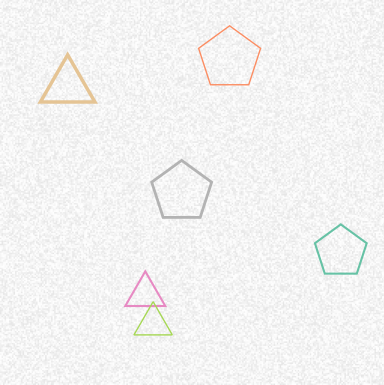[{"shape": "pentagon", "thickness": 1.5, "radius": 0.35, "center": [0.885, 0.346]}, {"shape": "pentagon", "thickness": 1, "radius": 0.42, "center": [0.596, 0.848]}, {"shape": "triangle", "thickness": 1.5, "radius": 0.3, "center": [0.377, 0.235]}, {"shape": "triangle", "thickness": 1, "radius": 0.29, "center": [0.398, 0.159]}, {"shape": "triangle", "thickness": 2.5, "radius": 0.41, "center": [0.176, 0.776]}, {"shape": "pentagon", "thickness": 2, "radius": 0.41, "center": [0.472, 0.502]}]